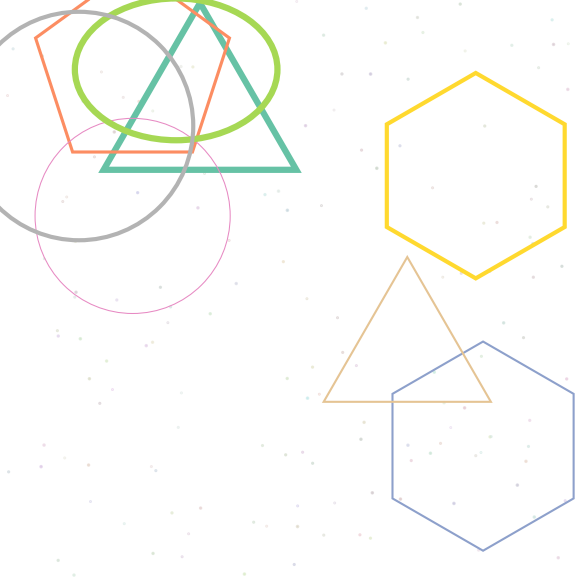[{"shape": "triangle", "thickness": 3, "radius": 0.96, "center": [0.346, 0.801]}, {"shape": "pentagon", "thickness": 1.5, "radius": 0.88, "center": [0.229, 0.879]}, {"shape": "hexagon", "thickness": 1, "radius": 0.91, "center": [0.836, 0.227]}, {"shape": "circle", "thickness": 0.5, "radius": 0.84, "center": [0.23, 0.625]}, {"shape": "oval", "thickness": 3, "radius": 0.88, "center": [0.305, 0.879]}, {"shape": "hexagon", "thickness": 2, "radius": 0.89, "center": [0.824, 0.695]}, {"shape": "triangle", "thickness": 1, "radius": 0.84, "center": [0.705, 0.387]}, {"shape": "circle", "thickness": 2, "radius": 0.99, "center": [0.137, 0.781]}]